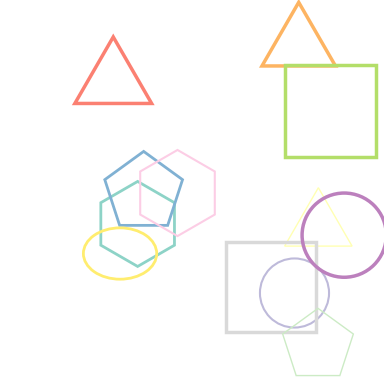[{"shape": "hexagon", "thickness": 2, "radius": 0.55, "center": [0.358, 0.418]}, {"shape": "triangle", "thickness": 1, "radius": 0.51, "center": [0.827, 0.411]}, {"shape": "circle", "thickness": 1.5, "radius": 0.45, "center": [0.765, 0.239]}, {"shape": "triangle", "thickness": 2.5, "radius": 0.58, "center": [0.294, 0.789]}, {"shape": "pentagon", "thickness": 2, "radius": 0.53, "center": [0.373, 0.501]}, {"shape": "triangle", "thickness": 2.5, "radius": 0.55, "center": [0.776, 0.884]}, {"shape": "square", "thickness": 2.5, "radius": 0.6, "center": [0.858, 0.713]}, {"shape": "hexagon", "thickness": 1.5, "radius": 0.56, "center": [0.461, 0.499]}, {"shape": "square", "thickness": 2.5, "radius": 0.58, "center": [0.704, 0.255]}, {"shape": "circle", "thickness": 2.5, "radius": 0.55, "center": [0.894, 0.389]}, {"shape": "pentagon", "thickness": 1, "radius": 0.48, "center": [0.826, 0.103]}, {"shape": "oval", "thickness": 2, "radius": 0.48, "center": [0.312, 0.341]}]